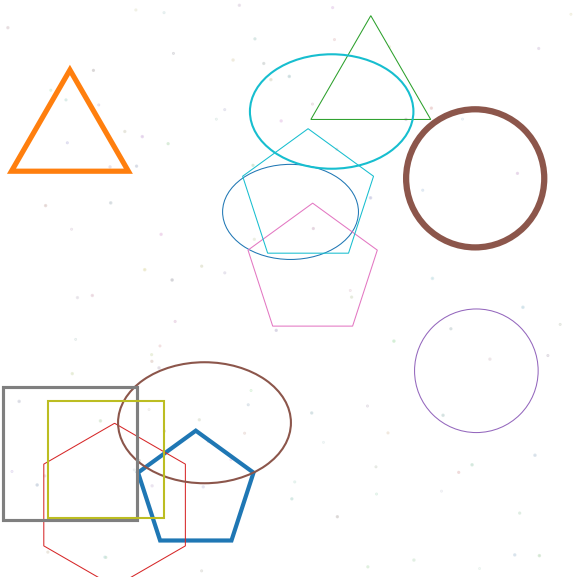[{"shape": "oval", "thickness": 0.5, "radius": 0.59, "center": [0.503, 0.632]}, {"shape": "pentagon", "thickness": 2, "radius": 0.53, "center": [0.339, 0.148]}, {"shape": "triangle", "thickness": 2.5, "radius": 0.58, "center": [0.121, 0.761]}, {"shape": "triangle", "thickness": 0.5, "radius": 0.6, "center": [0.642, 0.852]}, {"shape": "hexagon", "thickness": 0.5, "radius": 0.71, "center": [0.198, 0.125]}, {"shape": "circle", "thickness": 0.5, "radius": 0.54, "center": [0.825, 0.357]}, {"shape": "oval", "thickness": 1, "radius": 0.75, "center": [0.354, 0.267]}, {"shape": "circle", "thickness": 3, "radius": 0.6, "center": [0.823, 0.69]}, {"shape": "pentagon", "thickness": 0.5, "radius": 0.59, "center": [0.541, 0.53]}, {"shape": "square", "thickness": 1.5, "radius": 0.58, "center": [0.121, 0.214]}, {"shape": "square", "thickness": 1, "radius": 0.5, "center": [0.183, 0.204]}, {"shape": "pentagon", "thickness": 0.5, "radius": 0.6, "center": [0.533, 0.657]}, {"shape": "oval", "thickness": 1, "radius": 0.71, "center": [0.574, 0.806]}]